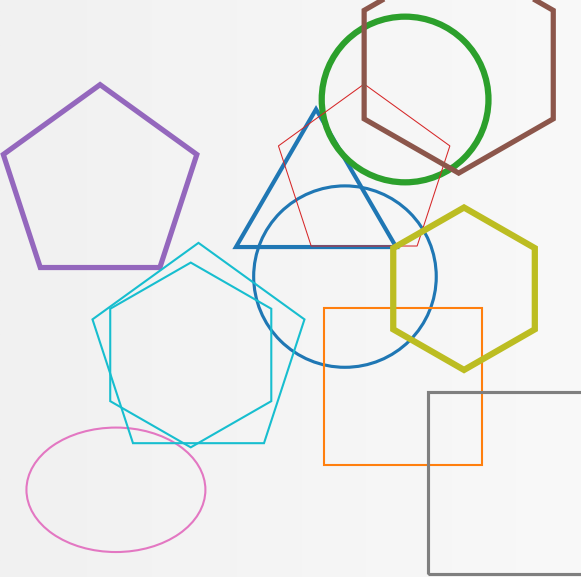[{"shape": "circle", "thickness": 1.5, "radius": 0.79, "center": [0.593, 0.52]}, {"shape": "triangle", "thickness": 2, "radius": 0.8, "center": [0.544, 0.651]}, {"shape": "square", "thickness": 1, "radius": 0.68, "center": [0.694, 0.33]}, {"shape": "circle", "thickness": 3, "radius": 0.72, "center": [0.697, 0.827]}, {"shape": "pentagon", "thickness": 0.5, "radius": 0.78, "center": [0.627, 0.699]}, {"shape": "pentagon", "thickness": 2.5, "radius": 0.88, "center": [0.172, 0.678]}, {"shape": "hexagon", "thickness": 2.5, "radius": 0.94, "center": [0.789, 0.887]}, {"shape": "oval", "thickness": 1, "radius": 0.77, "center": [0.199, 0.151]}, {"shape": "square", "thickness": 1.5, "radius": 0.79, "center": [0.894, 0.163]}, {"shape": "hexagon", "thickness": 3, "radius": 0.7, "center": [0.798, 0.499]}, {"shape": "pentagon", "thickness": 1, "radius": 0.96, "center": [0.341, 0.387]}, {"shape": "hexagon", "thickness": 1, "radius": 0.8, "center": [0.328, 0.384]}]